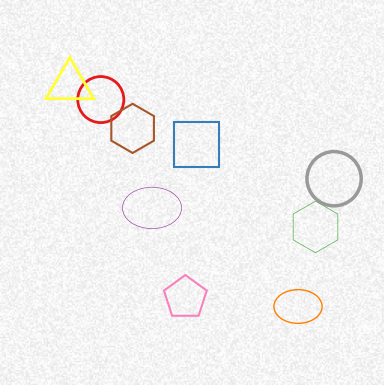[{"shape": "circle", "thickness": 2, "radius": 0.3, "center": [0.262, 0.741]}, {"shape": "square", "thickness": 1.5, "radius": 0.29, "center": [0.511, 0.625]}, {"shape": "hexagon", "thickness": 0.5, "radius": 0.34, "center": [0.82, 0.411]}, {"shape": "oval", "thickness": 0.5, "radius": 0.38, "center": [0.395, 0.46]}, {"shape": "oval", "thickness": 1, "radius": 0.31, "center": [0.774, 0.204]}, {"shape": "triangle", "thickness": 2, "radius": 0.36, "center": [0.181, 0.779]}, {"shape": "hexagon", "thickness": 1.5, "radius": 0.32, "center": [0.344, 0.667]}, {"shape": "pentagon", "thickness": 1.5, "radius": 0.29, "center": [0.481, 0.227]}, {"shape": "circle", "thickness": 2.5, "radius": 0.35, "center": [0.868, 0.536]}]